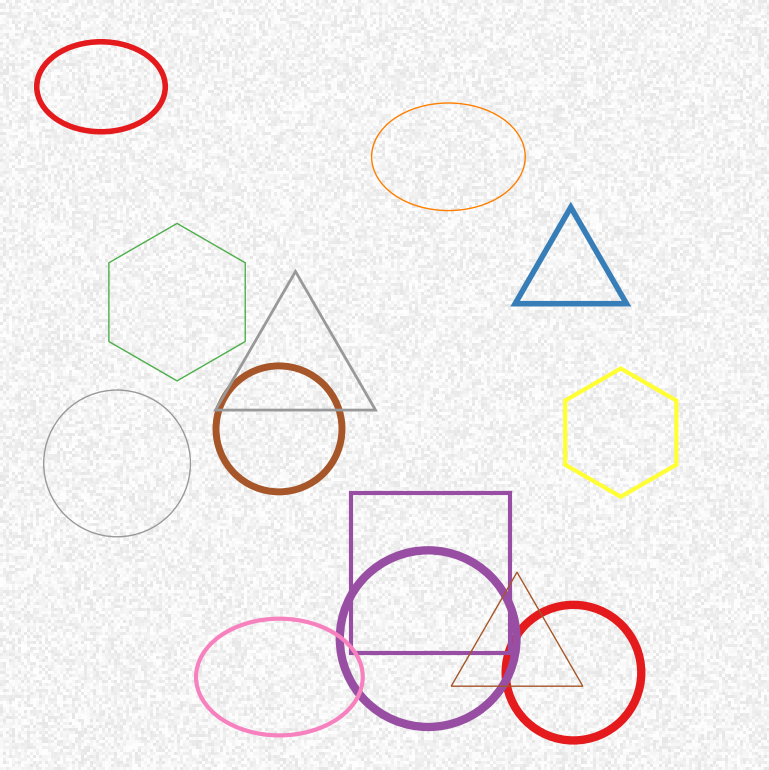[{"shape": "oval", "thickness": 2, "radius": 0.42, "center": [0.131, 0.887]}, {"shape": "circle", "thickness": 3, "radius": 0.44, "center": [0.745, 0.126]}, {"shape": "triangle", "thickness": 2, "radius": 0.42, "center": [0.741, 0.647]}, {"shape": "hexagon", "thickness": 0.5, "radius": 0.51, "center": [0.23, 0.608]}, {"shape": "square", "thickness": 1.5, "radius": 0.52, "center": [0.559, 0.256]}, {"shape": "circle", "thickness": 3, "radius": 0.57, "center": [0.556, 0.171]}, {"shape": "oval", "thickness": 0.5, "radius": 0.5, "center": [0.582, 0.796]}, {"shape": "hexagon", "thickness": 1.5, "radius": 0.42, "center": [0.806, 0.438]}, {"shape": "triangle", "thickness": 0.5, "radius": 0.49, "center": [0.671, 0.158]}, {"shape": "circle", "thickness": 2.5, "radius": 0.41, "center": [0.362, 0.443]}, {"shape": "oval", "thickness": 1.5, "radius": 0.54, "center": [0.363, 0.121]}, {"shape": "triangle", "thickness": 1, "radius": 0.6, "center": [0.384, 0.527]}, {"shape": "circle", "thickness": 0.5, "radius": 0.48, "center": [0.152, 0.398]}]